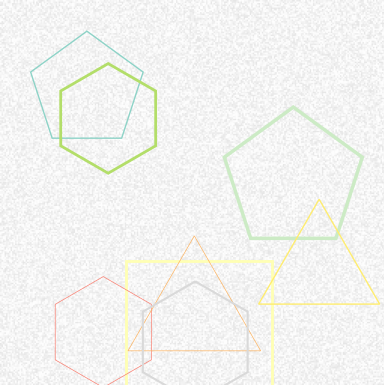[{"shape": "pentagon", "thickness": 1, "radius": 0.77, "center": [0.226, 0.765]}, {"shape": "square", "thickness": 2, "radius": 0.95, "center": [0.517, 0.134]}, {"shape": "hexagon", "thickness": 0.5, "radius": 0.72, "center": [0.268, 0.137]}, {"shape": "triangle", "thickness": 0.5, "radius": 1.0, "center": [0.505, 0.188]}, {"shape": "hexagon", "thickness": 2, "radius": 0.71, "center": [0.281, 0.692]}, {"shape": "hexagon", "thickness": 1.5, "radius": 0.79, "center": [0.507, 0.112]}, {"shape": "pentagon", "thickness": 2.5, "radius": 0.94, "center": [0.762, 0.533]}, {"shape": "triangle", "thickness": 1, "radius": 0.91, "center": [0.829, 0.301]}]